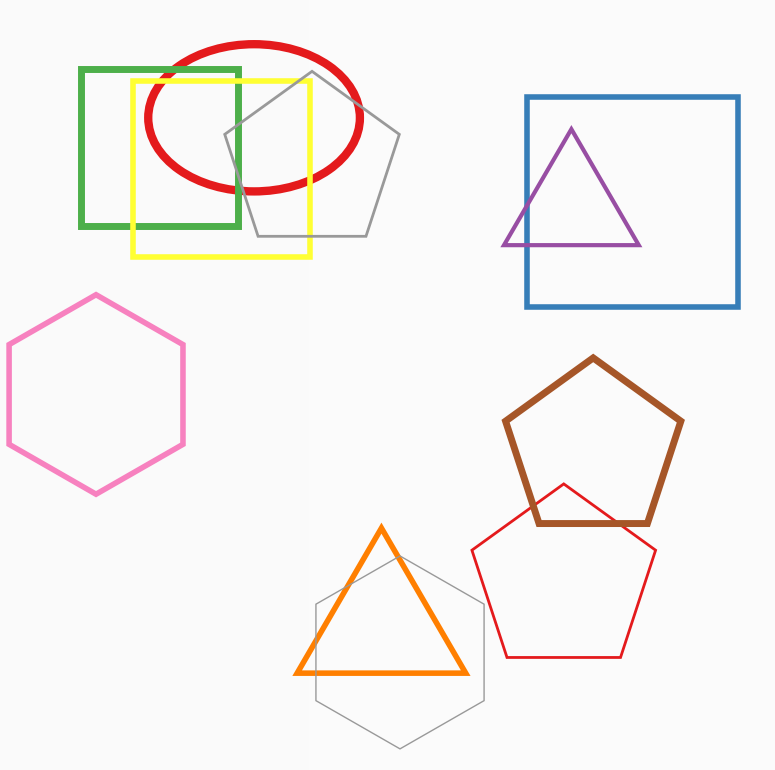[{"shape": "pentagon", "thickness": 1, "radius": 0.62, "center": [0.727, 0.247]}, {"shape": "oval", "thickness": 3, "radius": 0.68, "center": [0.328, 0.847]}, {"shape": "square", "thickness": 2, "radius": 0.68, "center": [0.816, 0.738]}, {"shape": "square", "thickness": 2.5, "radius": 0.51, "center": [0.205, 0.808]}, {"shape": "triangle", "thickness": 1.5, "radius": 0.5, "center": [0.737, 0.732]}, {"shape": "triangle", "thickness": 2, "radius": 0.63, "center": [0.492, 0.189]}, {"shape": "square", "thickness": 2, "radius": 0.57, "center": [0.286, 0.781]}, {"shape": "pentagon", "thickness": 2.5, "radius": 0.59, "center": [0.765, 0.416]}, {"shape": "hexagon", "thickness": 2, "radius": 0.65, "center": [0.124, 0.488]}, {"shape": "pentagon", "thickness": 1, "radius": 0.59, "center": [0.403, 0.789]}, {"shape": "hexagon", "thickness": 0.5, "radius": 0.63, "center": [0.516, 0.153]}]